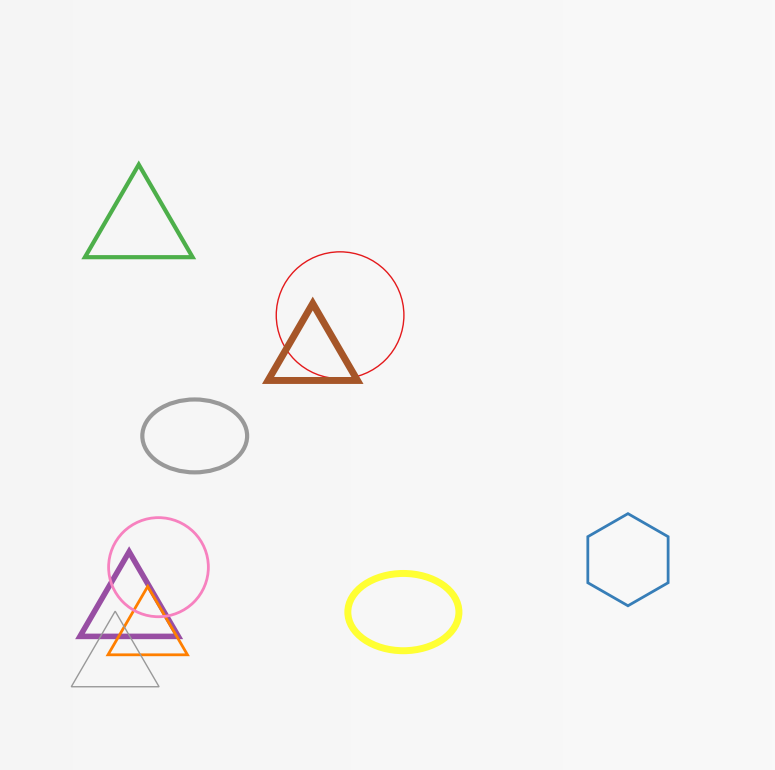[{"shape": "circle", "thickness": 0.5, "radius": 0.41, "center": [0.439, 0.591]}, {"shape": "hexagon", "thickness": 1, "radius": 0.3, "center": [0.81, 0.273]}, {"shape": "triangle", "thickness": 1.5, "radius": 0.4, "center": [0.179, 0.706]}, {"shape": "triangle", "thickness": 2, "radius": 0.37, "center": [0.167, 0.21]}, {"shape": "triangle", "thickness": 1, "radius": 0.3, "center": [0.191, 0.179]}, {"shape": "oval", "thickness": 2.5, "radius": 0.36, "center": [0.52, 0.205]}, {"shape": "triangle", "thickness": 2.5, "radius": 0.33, "center": [0.404, 0.539]}, {"shape": "circle", "thickness": 1, "radius": 0.32, "center": [0.204, 0.263]}, {"shape": "oval", "thickness": 1.5, "radius": 0.34, "center": [0.251, 0.434]}, {"shape": "triangle", "thickness": 0.5, "radius": 0.33, "center": [0.149, 0.141]}]